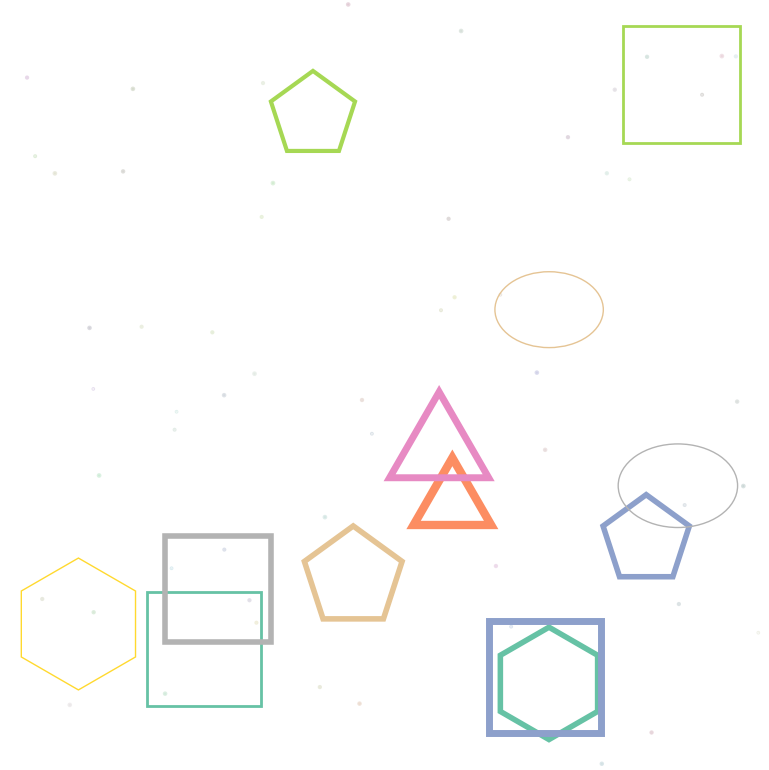[{"shape": "square", "thickness": 1, "radius": 0.37, "center": [0.264, 0.157]}, {"shape": "hexagon", "thickness": 2, "radius": 0.36, "center": [0.713, 0.113]}, {"shape": "triangle", "thickness": 3, "radius": 0.29, "center": [0.587, 0.347]}, {"shape": "square", "thickness": 2.5, "radius": 0.36, "center": [0.708, 0.121]}, {"shape": "pentagon", "thickness": 2, "radius": 0.29, "center": [0.839, 0.299]}, {"shape": "triangle", "thickness": 2.5, "radius": 0.37, "center": [0.57, 0.417]}, {"shape": "square", "thickness": 1, "radius": 0.38, "center": [0.885, 0.89]}, {"shape": "pentagon", "thickness": 1.5, "radius": 0.29, "center": [0.406, 0.85]}, {"shape": "hexagon", "thickness": 0.5, "radius": 0.43, "center": [0.102, 0.19]}, {"shape": "oval", "thickness": 0.5, "radius": 0.35, "center": [0.713, 0.598]}, {"shape": "pentagon", "thickness": 2, "radius": 0.33, "center": [0.459, 0.25]}, {"shape": "square", "thickness": 2, "radius": 0.34, "center": [0.283, 0.235]}, {"shape": "oval", "thickness": 0.5, "radius": 0.39, "center": [0.88, 0.369]}]